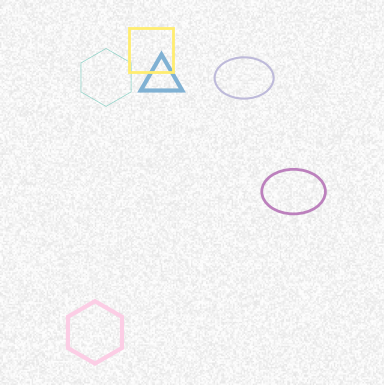[{"shape": "hexagon", "thickness": 0.5, "radius": 0.38, "center": [0.275, 0.799]}, {"shape": "oval", "thickness": 1.5, "radius": 0.38, "center": [0.634, 0.797]}, {"shape": "triangle", "thickness": 3, "radius": 0.31, "center": [0.419, 0.796]}, {"shape": "hexagon", "thickness": 3, "radius": 0.41, "center": [0.247, 0.137]}, {"shape": "oval", "thickness": 2, "radius": 0.41, "center": [0.763, 0.502]}, {"shape": "square", "thickness": 2, "radius": 0.29, "center": [0.392, 0.871]}]